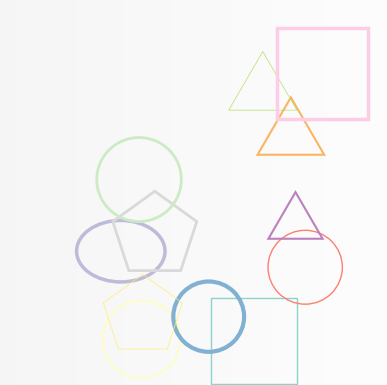[{"shape": "square", "thickness": 1, "radius": 0.55, "center": [0.656, 0.114]}, {"shape": "circle", "thickness": 1, "radius": 0.5, "center": [0.365, 0.119]}, {"shape": "oval", "thickness": 2.5, "radius": 0.57, "center": [0.312, 0.348]}, {"shape": "circle", "thickness": 1, "radius": 0.48, "center": [0.788, 0.306]}, {"shape": "circle", "thickness": 3, "radius": 0.46, "center": [0.539, 0.177]}, {"shape": "triangle", "thickness": 1.5, "radius": 0.5, "center": [0.751, 0.648]}, {"shape": "triangle", "thickness": 0.5, "radius": 0.51, "center": [0.678, 0.765]}, {"shape": "square", "thickness": 2.5, "radius": 0.59, "center": [0.832, 0.809]}, {"shape": "pentagon", "thickness": 2, "radius": 0.57, "center": [0.399, 0.389]}, {"shape": "triangle", "thickness": 1.5, "radius": 0.4, "center": [0.763, 0.42]}, {"shape": "circle", "thickness": 2, "radius": 0.55, "center": [0.359, 0.534]}, {"shape": "pentagon", "thickness": 0.5, "radius": 0.54, "center": [0.369, 0.18]}]